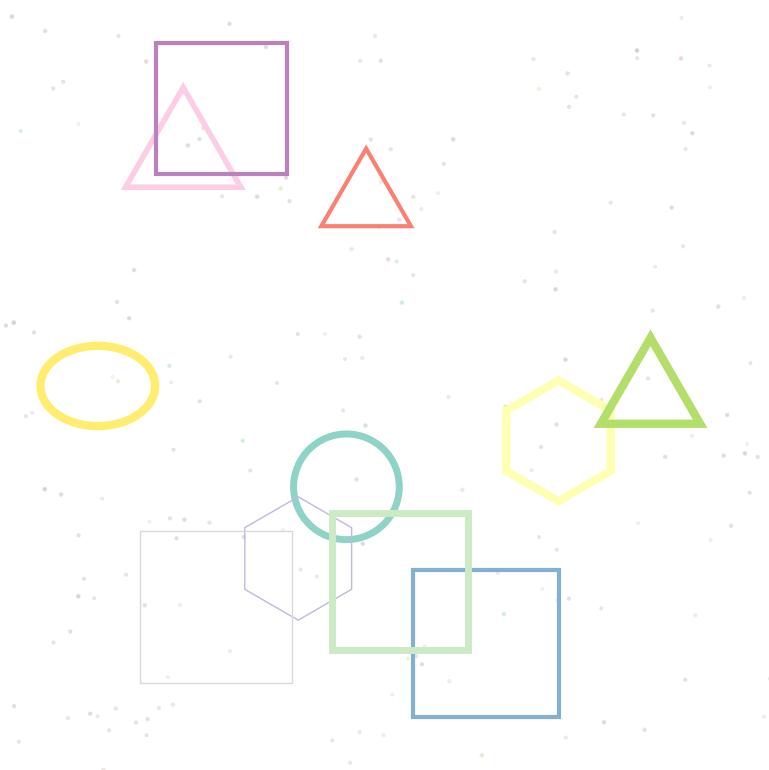[{"shape": "circle", "thickness": 2.5, "radius": 0.34, "center": [0.45, 0.368]}, {"shape": "hexagon", "thickness": 3, "radius": 0.39, "center": [0.725, 0.427]}, {"shape": "hexagon", "thickness": 0.5, "radius": 0.4, "center": [0.387, 0.275]}, {"shape": "triangle", "thickness": 1.5, "radius": 0.34, "center": [0.475, 0.74]}, {"shape": "square", "thickness": 1.5, "radius": 0.48, "center": [0.631, 0.164]}, {"shape": "triangle", "thickness": 3, "radius": 0.37, "center": [0.845, 0.487]}, {"shape": "triangle", "thickness": 2, "radius": 0.43, "center": [0.238, 0.8]}, {"shape": "square", "thickness": 0.5, "radius": 0.49, "center": [0.281, 0.212]}, {"shape": "square", "thickness": 1.5, "radius": 0.43, "center": [0.288, 0.859]}, {"shape": "square", "thickness": 2.5, "radius": 0.44, "center": [0.52, 0.245]}, {"shape": "oval", "thickness": 3, "radius": 0.37, "center": [0.127, 0.499]}]